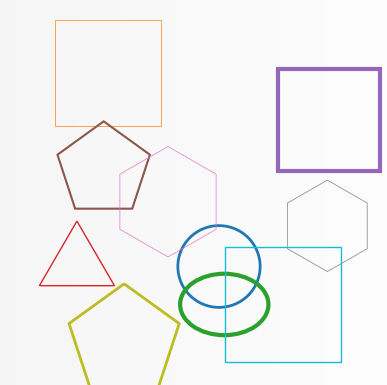[{"shape": "circle", "thickness": 2, "radius": 0.53, "center": [0.565, 0.308]}, {"shape": "square", "thickness": 0.5, "radius": 0.69, "center": [0.278, 0.811]}, {"shape": "oval", "thickness": 3, "radius": 0.57, "center": [0.579, 0.209]}, {"shape": "triangle", "thickness": 1, "radius": 0.56, "center": [0.199, 0.314]}, {"shape": "square", "thickness": 3, "radius": 0.66, "center": [0.848, 0.688]}, {"shape": "pentagon", "thickness": 1.5, "radius": 0.63, "center": [0.268, 0.559]}, {"shape": "hexagon", "thickness": 0.5, "radius": 0.72, "center": [0.434, 0.476]}, {"shape": "hexagon", "thickness": 0.5, "radius": 0.59, "center": [0.845, 0.413]}, {"shape": "pentagon", "thickness": 2, "radius": 0.75, "center": [0.32, 0.113]}, {"shape": "square", "thickness": 1, "radius": 0.75, "center": [0.731, 0.208]}]